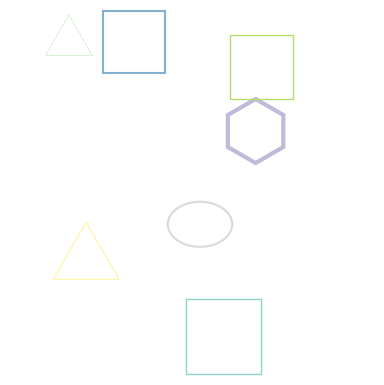[{"shape": "square", "thickness": 1, "radius": 0.49, "center": [0.581, 0.125]}, {"shape": "hexagon", "thickness": 3, "radius": 0.42, "center": [0.664, 0.66]}, {"shape": "square", "thickness": 1.5, "radius": 0.4, "center": [0.347, 0.892]}, {"shape": "square", "thickness": 1, "radius": 0.41, "center": [0.68, 0.826]}, {"shape": "oval", "thickness": 1.5, "radius": 0.42, "center": [0.519, 0.417]}, {"shape": "triangle", "thickness": 0.5, "radius": 0.35, "center": [0.179, 0.891]}, {"shape": "triangle", "thickness": 0.5, "radius": 0.49, "center": [0.224, 0.324]}]